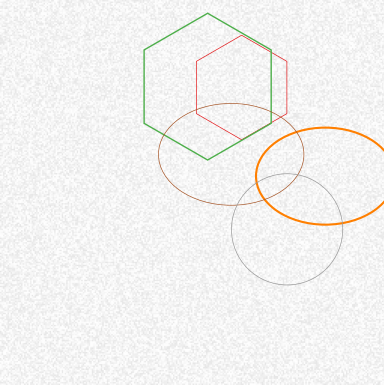[{"shape": "hexagon", "thickness": 0.5, "radius": 0.68, "center": [0.628, 0.773]}, {"shape": "hexagon", "thickness": 1, "radius": 0.95, "center": [0.539, 0.775]}, {"shape": "oval", "thickness": 1.5, "radius": 0.9, "center": [0.845, 0.542]}, {"shape": "oval", "thickness": 0.5, "radius": 0.94, "center": [0.6, 0.599]}, {"shape": "circle", "thickness": 0.5, "radius": 0.72, "center": [0.746, 0.404]}]